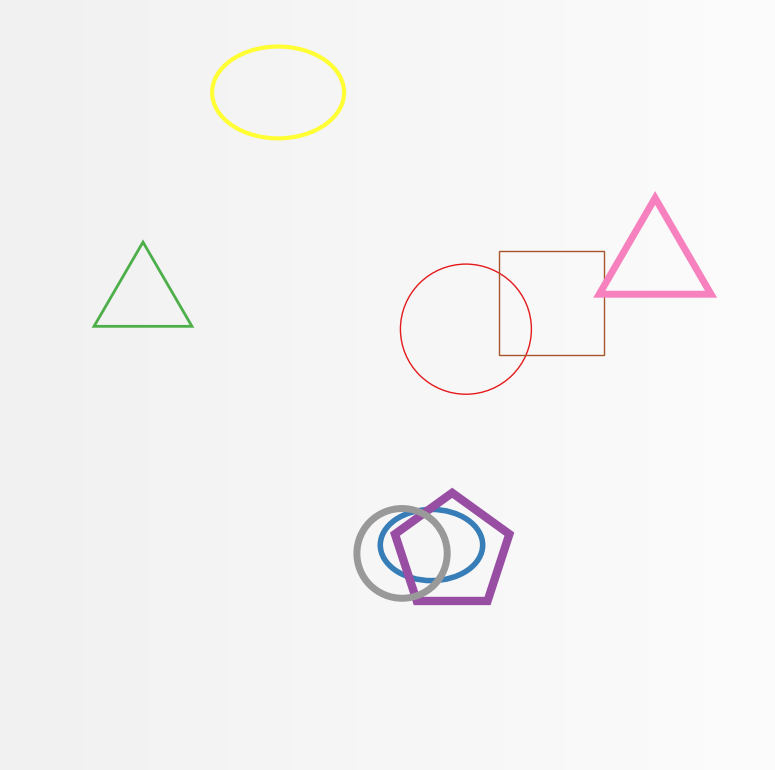[{"shape": "circle", "thickness": 0.5, "radius": 0.42, "center": [0.601, 0.573]}, {"shape": "oval", "thickness": 2, "radius": 0.33, "center": [0.557, 0.292]}, {"shape": "triangle", "thickness": 1, "radius": 0.36, "center": [0.185, 0.613]}, {"shape": "pentagon", "thickness": 3, "radius": 0.39, "center": [0.583, 0.282]}, {"shape": "oval", "thickness": 1.5, "radius": 0.43, "center": [0.359, 0.88]}, {"shape": "square", "thickness": 0.5, "radius": 0.34, "center": [0.711, 0.607]}, {"shape": "triangle", "thickness": 2.5, "radius": 0.42, "center": [0.845, 0.66]}, {"shape": "circle", "thickness": 2.5, "radius": 0.29, "center": [0.519, 0.281]}]